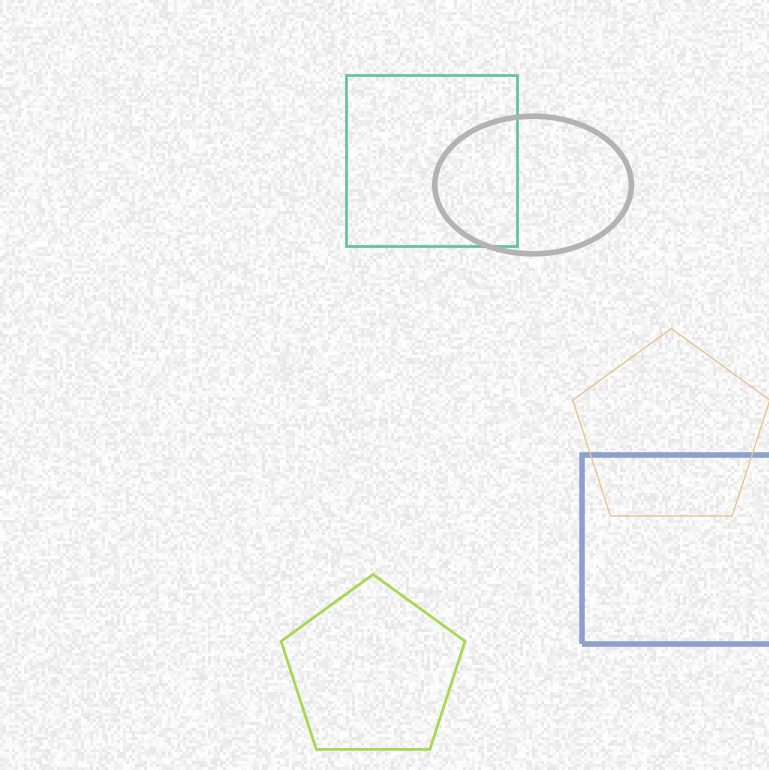[{"shape": "square", "thickness": 1, "radius": 0.56, "center": [0.561, 0.791]}, {"shape": "square", "thickness": 2, "radius": 0.61, "center": [0.878, 0.286]}, {"shape": "pentagon", "thickness": 1, "radius": 0.63, "center": [0.485, 0.128]}, {"shape": "pentagon", "thickness": 0.5, "radius": 0.67, "center": [0.872, 0.439]}, {"shape": "oval", "thickness": 2, "radius": 0.64, "center": [0.692, 0.76]}]